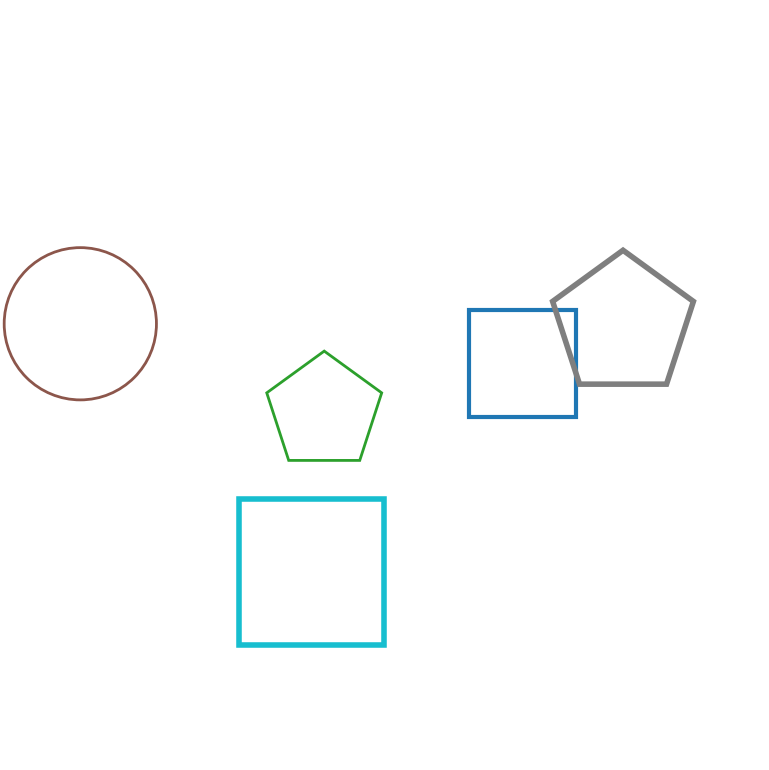[{"shape": "square", "thickness": 1.5, "radius": 0.35, "center": [0.678, 0.528]}, {"shape": "pentagon", "thickness": 1, "radius": 0.39, "center": [0.421, 0.466]}, {"shape": "circle", "thickness": 1, "radius": 0.49, "center": [0.104, 0.58]}, {"shape": "pentagon", "thickness": 2, "radius": 0.48, "center": [0.809, 0.579]}, {"shape": "square", "thickness": 2, "radius": 0.47, "center": [0.404, 0.257]}]